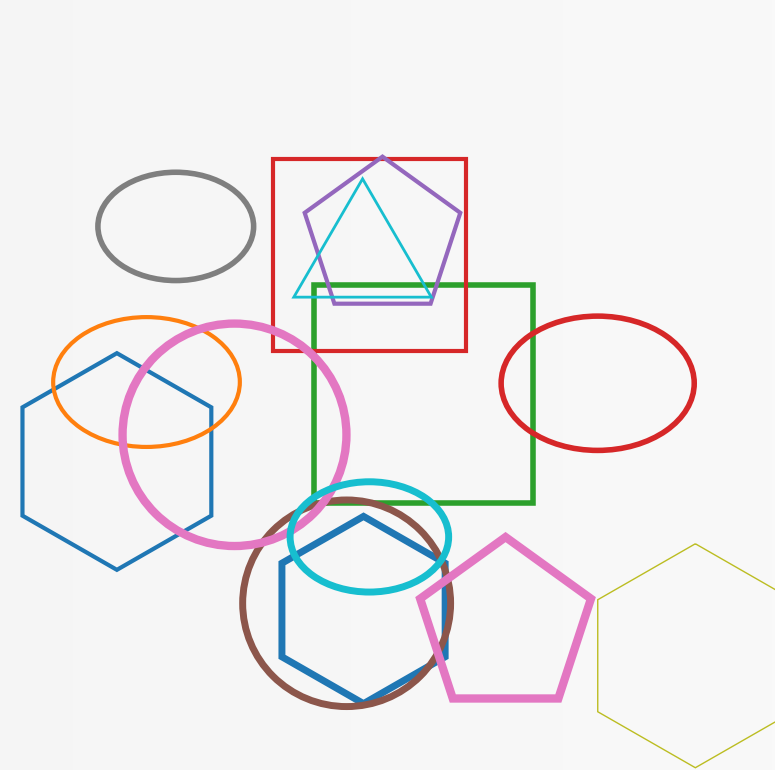[{"shape": "hexagon", "thickness": 1.5, "radius": 0.7, "center": [0.151, 0.401]}, {"shape": "hexagon", "thickness": 2.5, "radius": 0.61, "center": [0.469, 0.208]}, {"shape": "oval", "thickness": 1.5, "radius": 0.6, "center": [0.189, 0.504]}, {"shape": "square", "thickness": 2, "radius": 0.71, "center": [0.546, 0.488]}, {"shape": "square", "thickness": 1.5, "radius": 0.62, "center": [0.477, 0.669]}, {"shape": "oval", "thickness": 2, "radius": 0.62, "center": [0.771, 0.502]}, {"shape": "pentagon", "thickness": 1.5, "radius": 0.53, "center": [0.494, 0.691]}, {"shape": "circle", "thickness": 2.5, "radius": 0.67, "center": [0.447, 0.217]}, {"shape": "pentagon", "thickness": 3, "radius": 0.58, "center": [0.652, 0.187]}, {"shape": "circle", "thickness": 3, "radius": 0.72, "center": [0.303, 0.435]}, {"shape": "oval", "thickness": 2, "radius": 0.5, "center": [0.227, 0.706]}, {"shape": "hexagon", "thickness": 0.5, "radius": 0.73, "center": [0.897, 0.148]}, {"shape": "triangle", "thickness": 1, "radius": 0.51, "center": [0.468, 0.665]}, {"shape": "oval", "thickness": 2.5, "radius": 0.51, "center": [0.477, 0.303]}]